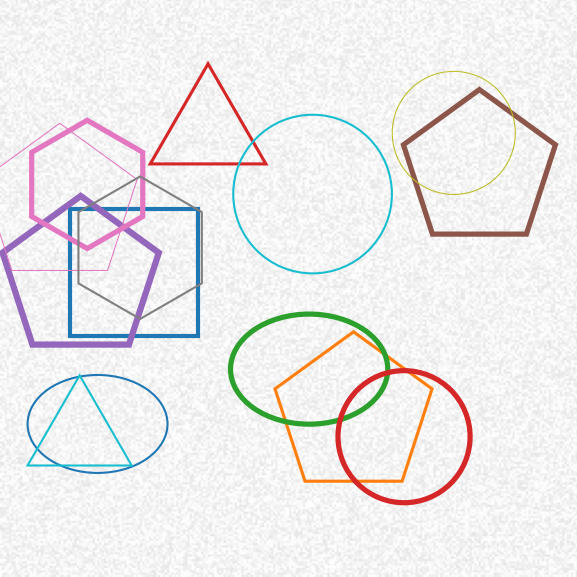[{"shape": "oval", "thickness": 1, "radius": 0.61, "center": [0.169, 0.265]}, {"shape": "square", "thickness": 2, "radius": 0.55, "center": [0.232, 0.528]}, {"shape": "pentagon", "thickness": 1.5, "radius": 0.71, "center": [0.612, 0.282]}, {"shape": "oval", "thickness": 2.5, "radius": 0.68, "center": [0.535, 0.36]}, {"shape": "circle", "thickness": 2.5, "radius": 0.57, "center": [0.7, 0.243]}, {"shape": "triangle", "thickness": 1.5, "radius": 0.58, "center": [0.36, 0.773]}, {"shape": "pentagon", "thickness": 3, "radius": 0.71, "center": [0.14, 0.518]}, {"shape": "pentagon", "thickness": 2.5, "radius": 0.69, "center": [0.83, 0.706]}, {"shape": "hexagon", "thickness": 2.5, "radius": 0.56, "center": [0.151, 0.68]}, {"shape": "pentagon", "thickness": 0.5, "radius": 0.7, "center": [0.103, 0.645]}, {"shape": "hexagon", "thickness": 1, "radius": 0.62, "center": [0.243, 0.57]}, {"shape": "circle", "thickness": 0.5, "radius": 0.53, "center": [0.786, 0.769]}, {"shape": "triangle", "thickness": 1, "radius": 0.52, "center": [0.138, 0.245]}, {"shape": "circle", "thickness": 1, "radius": 0.69, "center": [0.541, 0.663]}]